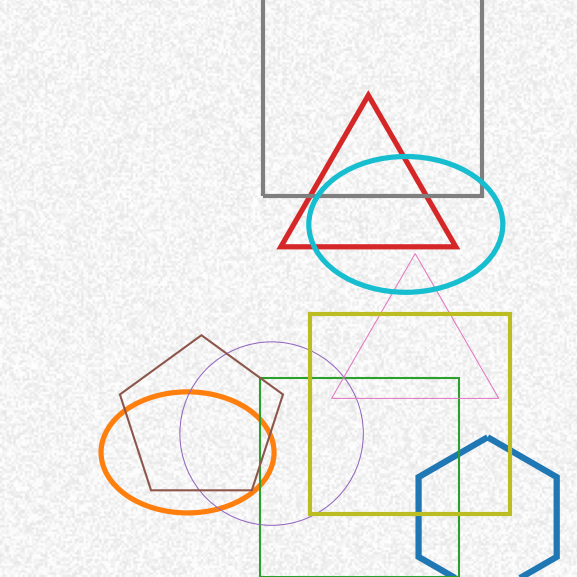[{"shape": "hexagon", "thickness": 3, "radius": 0.69, "center": [0.844, 0.104]}, {"shape": "oval", "thickness": 2.5, "radius": 0.75, "center": [0.325, 0.216]}, {"shape": "square", "thickness": 1, "radius": 0.86, "center": [0.622, 0.172]}, {"shape": "triangle", "thickness": 2.5, "radius": 0.87, "center": [0.638, 0.659]}, {"shape": "circle", "thickness": 0.5, "radius": 0.79, "center": [0.47, 0.248]}, {"shape": "pentagon", "thickness": 1, "radius": 0.74, "center": [0.349, 0.27]}, {"shape": "triangle", "thickness": 0.5, "radius": 0.84, "center": [0.719, 0.393]}, {"shape": "square", "thickness": 2, "radius": 0.95, "center": [0.645, 0.85]}, {"shape": "square", "thickness": 2, "radius": 0.86, "center": [0.71, 0.282]}, {"shape": "oval", "thickness": 2.5, "radius": 0.84, "center": [0.703, 0.611]}]